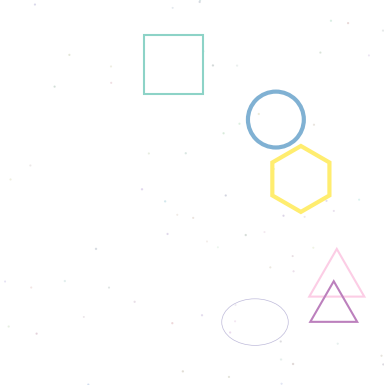[{"shape": "square", "thickness": 1.5, "radius": 0.39, "center": [0.451, 0.832]}, {"shape": "oval", "thickness": 0.5, "radius": 0.43, "center": [0.662, 0.163]}, {"shape": "circle", "thickness": 3, "radius": 0.36, "center": [0.717, 0.689]}, {"shape": "triangle", "thickness": 1.5, "radius": 0.41, "center": [0.875, 0.271]}, {"shape": "triangle", "thickness": 1.5, "radius": 0.35, "center": [0.867, 0.199]}, {"shape": "hexagon", "thickness": 3, "radius": 0.43, "center": [0.782, 0.535]}]